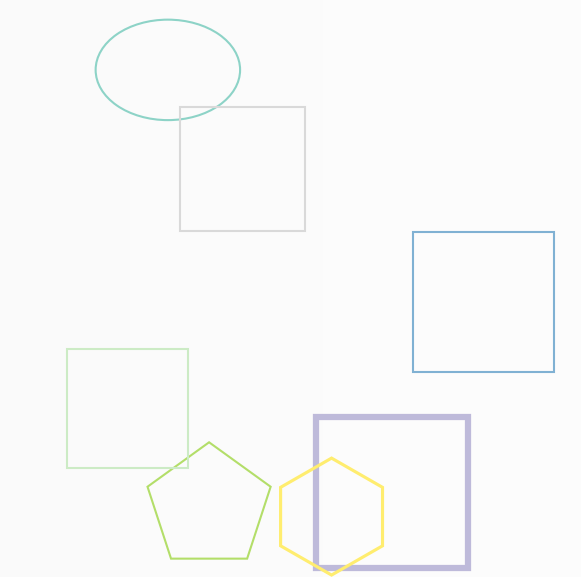[{"shape": "oval", "thickness": 1, "radius": 0.62, "center": [0.289, 0.878]}, {"shape": "square", "thickness": 3, "radius": 0.65, "center": [0.674, 0.147]}, {"shape": "square", "thickness": 1, "radius": 0.61, "center": [0.831, 0.476]}, {"shape": "pentagon", "thickness": 1, "radius": 0.56, "center": [0.36, 0.122]}, {"shape": "square", "thickness": 1, "radius": 0.54, "center": [0.418, 0.706]}, {"shape": "square", "thickness": 1, "radius": 0.52, "center": [0.219, 0.291]}, {"shape": "hexagon", "thickness": 1.5, "radius": 0.51, "center": [0.57, 0.105]}]